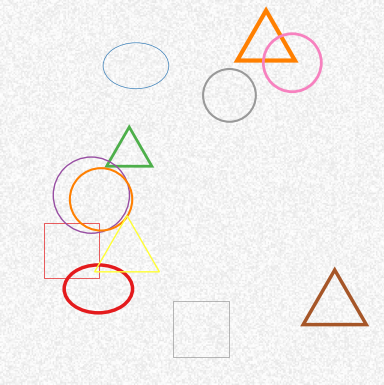[{"shape": "square", "thickness": 0.5, "radius": 0.36, "center": [0.186, 0.35]}, {"shape": "oval", "thickness": 2.5, "radius": 0.44, "center": [0.255, 0.25]}, {"shape": "oval", "thickness": 0.5, "radius": 0.43, "center": [0.353, 0.829]}, {"shape": "triangle", "thickness": 2, "radius": 0.34, "center": [0.336, 0.602]}, {"shape": "circle", "thickness": 1, "radius": 0.49, "center": [0.237, 0.493]}, {"shape": "circle", "thickness": 1.5, "radius": 0.41, "center": [0.262, 0.482]}, {"shape": "triangle", "thickness": 3, "radius": 0.43, "center": [0.691, 0.886]}, {"shape": "triangle", "thickness": 1, "radius": 0.49, "center": [0.33, 0.343]}, {"shape": "triangle", "thickness": 2.5, "radius": 0.47, "center": [0.869, 0.204]}, {"shape": "circle", "thickness": 2, "radius": 0.38, "center": [0.759, 0.837]}, {"shape": "circle", "thickness": 1.5, "radius": 0.34, "center": [0.596, 0.752]}, {"shape": "square", "thickness": 0.5, "radius": 0.36, "center": [0.522, 0.146]}]